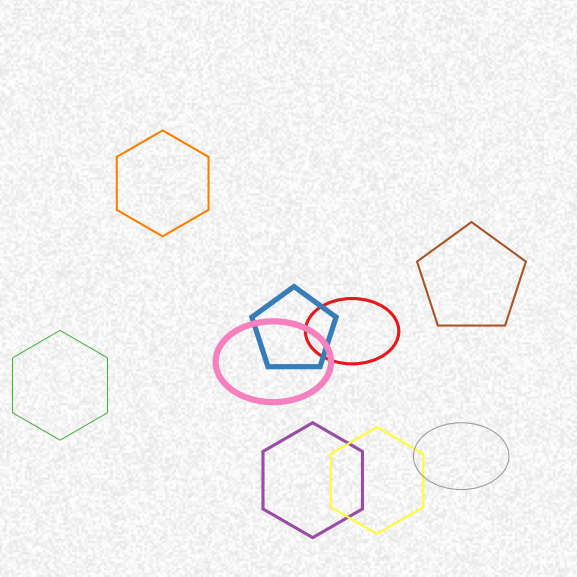[{"shape": "oval", "thickness": 1.5, "radius": 0.4, "center": [0.61, 0.426]}, {"shape": "pentagon", "thickness": 2.5, "radius": 0.38, "center": [0.509, 0.426]}, {"shape": "hexagon", "thickness": 0.5, "radius": 0.47, "center": [0.104, 0.332]}, {"shape": "hexagon", "thickness": 1.5, "radius": 0.5, "center": [0.542, 0.168]}, {"shape": "hexagon", "thickness": 1, "radius": 0.46, "center": [0.282, 0.682]}, {"shape": "hexagon", "thickness": 1, "radius": 0.46, "center": [0.653, 0.167]}, {"shape": "pentagon", "thickness": 1, "radius": 0.5, "center": [0.816, 0.516]}, {"shape": "oval", "thickness": 3, "radius": 0.5, "center": [0.473, 0.373]}, {"shape": "oval", "thickness": 0.5, "radius": 0.41, "center": [0.799, 0.209]}]